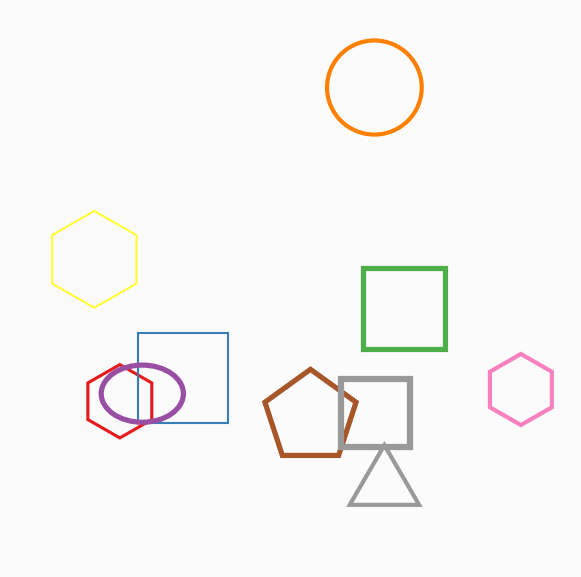[{"shape": "hexagon", "thickness": 1.5, "radius": 0.32, "center": [0.206, 0.304]}, {"shape": "square", "thickness": 1, "radius": 0.39, "center": [0.314, 0.345]}, {"shape": "square", "thickness": 2.5, "radius": 0.35, "center": [0.695, 0.465]}, {"shape": "oval", "thickness": 2.5, "radius": 0.35, "center": [0.245, 0.317]}, {"shape": "circle", "thickness": 2, "radius": 0.41, "center": [0.644, 0.848]}, {"shape": "hexagon", "thickness": 1, "radius": 0.42, "center": [0.162, 0.55]}, {"shape": "pentagon", "thickness": 2.5, "radius": 0.41, "center": [0.534, 0.277]}, {"shape": "hexagon", "thickness": 2, "radius": 0.31, "center": [0.896, 0.325]}, {"shape": "square", "thickness": 3, "radius": 0.3, "center": [0.646, 0.284]}, {"shape": "triangle", "thickness": 2, "radius": 0.34, "center": [0.661, 0.159]}]